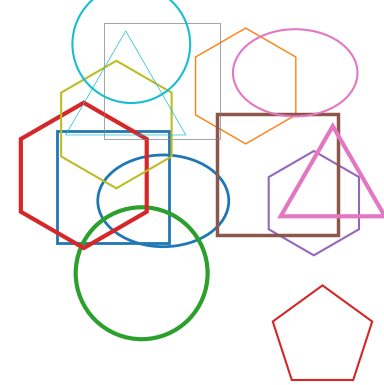[{"shape": "oval", "thickness": 2, "radius": 0.85, "center": [0.424, 0.478]}, {"shape": "square", "thickness": 2, "radius": 0.73, "center": [0.293, 0.515]}, {"shape": "hexagon", "thickness": 1, "radius": 0.75, "center": [0.638, 0.777]}, {"shape": "circle", "thickness": 3, "radius": 0.86, "center": [0.368, 0.29]}, {"shape": "pentagon", "thickness": 1.5, "radius": 0.68, "center": [0.838, 0.123]}, {"shape": "hexagon", "thickness": 3, "radius": 0.94, "center": [0.218, 0.544]}, {"shape": "hexagon", "thickness": 1.5, "radius": 0.68, "center": [0.815, 0.472]}, {"shape": "square", "thickness": 2.5, "radius": 0.79, "center": [0.722, 0.547]}, {"shape": "oval", "thickness": 1.5, "radius": 0.81, "center": [0.767, 0.811]}, {"shape": "triangle", "thickness": 3, "radius": 0.78, "center": [0.864, 0.516]}, {"shape": "square", "thickness": 0.5, "radius": 0.76, "center": [0.42, 0.789]}, {"shape": "hexagon", "thickness": 1.5, "radius": 0.83, "center": [0.302, 0.677]}, {"shape": "triangle", "thickness": 0.5, "radius": 0.9, "center": [0.327, 0.739]}, {"shape": "circle", "thickness": 1.5, "radius": 0.76, "center": [0.341, 0.885]}]